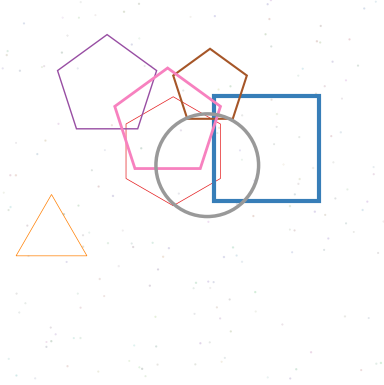[{"shape": "hexagon", "thickness": 0.5, "radius": 0.71, "center": [0.45, 0.607]}, {"shape": "square", "thickness": 3, "radius": 0.68, "center": [0.692, 0.615]}, {"shape": "pentagon", "thickness": 1, "radius": 0.68, "center": [0.278, 0.775]}, {"shape": "triangle", "thickness": 0.5, "radius": 0.53, "center": [0.134, 0.389]}, {"shape": "pentagon", "thickness": 1.5, "radius": 0.5, "center": [0.546, 0.773]}, {"shape": "pentagon", "thickness": 2, "radius": 0.72, "center": [0.435, 0.679]}, {"shape": "circle", "thickness": 2.5, "radius": 0.67, "center": [0.538, 0.571]}]